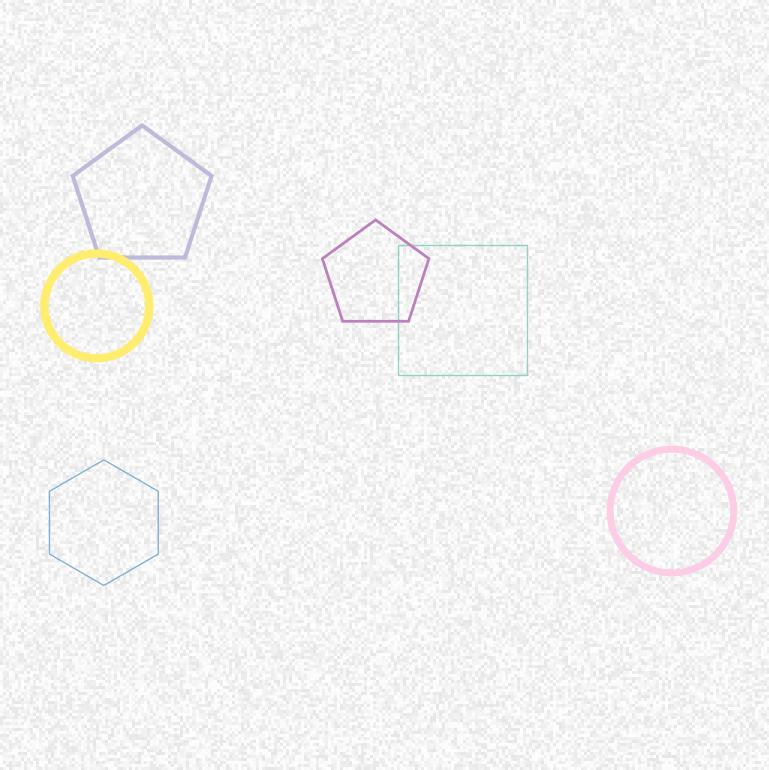[{"shape": "square", "thickness": 0.5, "radius": 0.42, "center": [0.601, 0.597]}, {"shape": "pentagon", "thickness": 1.5, "radius": 0.47, "center": [0.185, 0.742]}, {"shape": "hexagon", "thickness": 0.5, "radius": 0.41, "center": [0.135, 0.321]}, {"shape": "circle", "thickness": 2.5, "radius": 0.4, "center": [0.873, 0.336]}, {"shape": "pentagon", "thickness": 1, "radius": 0.36, "center": [0.488, 0.642]}, {"shape": "circle", "thickness": 3, "radius": 0.34, "center": [0.126, 0.603]}]